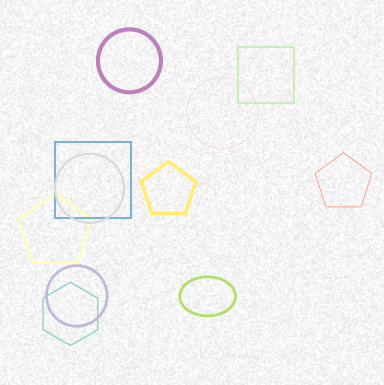[{"shape": "hexagon", "thickness": 1, "radius": 0.41, "center": [0.183, 0.185]}, {"shape": "pentagon", "thickness": 1.5, "radius": 0.5, "center": [0.143, 0.399]}, {"shape": "circle", "thickness": 2, "radius": 0.39, "center": [0.2, 0.231]}, {"shape": "pentagon", "thickness": 0.5, "radius": 0.39, "center": [0.892, 0.526]}, {"shape": "square", "thickness": 1.5, "radius": 0.49, "center": [0.242, 0.532]}, {"shape": "oval", "thickness": 2, "radius": 0.36, "center": [0.539, 0.23]}, {"shape": "circle", "thickness": 0.5, "radius": 0.46, "center": [0.577, 0.707]}, {"shape": "circle", "thickness": 1.5, "radius": 0.45, "center": [0.233, 0.511]}, {"shape": "circle", "thickness": 3, "radius": 0.41, "center": [0.336, 0.842]}, {"shape": "square", "thickness": 1.5, "radius": 0.36, "center": [0.691, 0.805]}, {"shape": "pentagon", "thickness": 2.5, "radius": 0.37, "center": [0.438, 0.506]}]